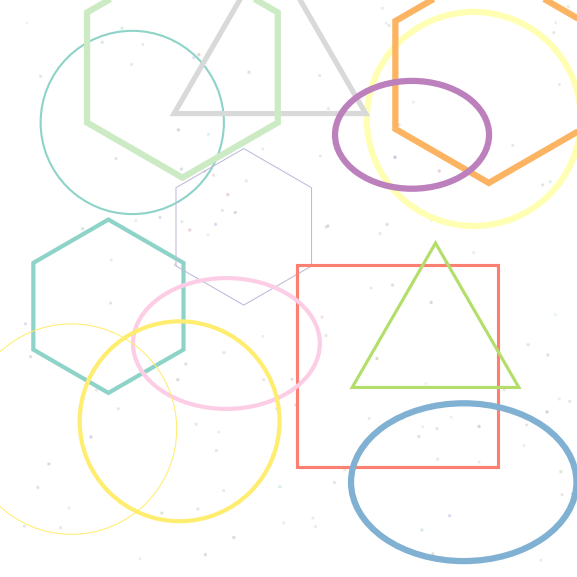[{"shape": "circle", "thickness": 1, "radius": 0.79, "center": [0.229, 0.787]}, {"shape": "hexagon", "thickness": 2, "radius": 0.75, "center": [0.188, 0.469]}, {"shape": "circle", "thickness": 3, "radius": 0.93, "center": [0.82, 0.793]}, {"shape": "hexagon", "thickness": 0.5, "radius": 0.68, "center": [0.422, 0.606]}, {"shape": "square", "thickness": 1.5, "radius": 0.87, "center": [0.688, 0.365]}, {"shape": "oval", "thickness": 3, "radius": 0.98, "center": [0.803, 0.164]}, {"shape": "hexagon", "thickness": 3, "radius": 0.93, "center": [0.846, 0.869]}, {"shape": "triangle", "thickness": 1.5, "radius": 0.83, "center": [0.754, 0.412]}, {"shape": "oval", "thickness": 2, "radius": 0.81, "center": [0.392, 0.404]}, {"shape": "triangle", "thickness": 2.5, "radius": 0.96, "center": [0.467, 0.898]}, {"shape": "oval", "thickness": 3, "radius": 0.67, "center": [0.713, 0.766]}, {"shape": "hexagon", "thickness": 3, "radius": 0.95, "center": [0.316, 0.882]}, {"shape": "circle", "thickness": 0.5, "radius": 0.91, "center": [0.124, 0.256]}, {"shape": "circle", "thickness": 2, "radius": 0.87, "center": [0.311, 0.27]}]